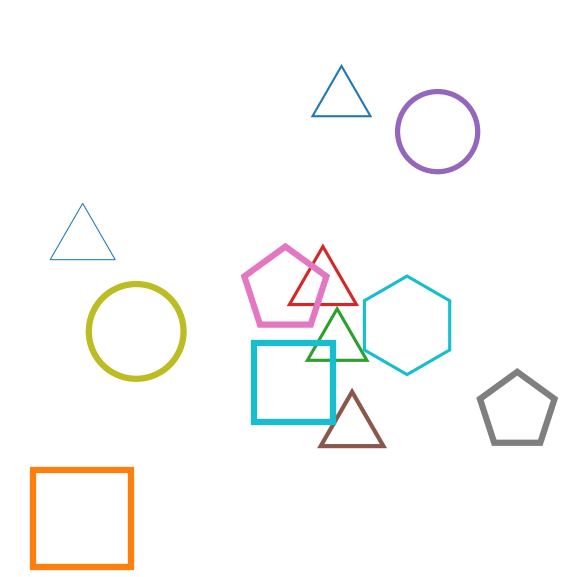[{"shape": "triangle", "thickness": 0.5, "radius": 0.33, "center": [0.143, 0.582]}, {"shape": "triangle", "thickness": 1, "radius": 0.29, "center": [0.591, 0.827]}, {"shape": "square", "thickness": 3, "radius": 0.42, "center": [0.142, 0.101]}, {"shape": "triangle", "thickness": 1.5, "radius": 0.3, "center": [0.584, 0.405]}, {"shape": "triangle", "thickness": 1.5, "radius": 0.33, "center": [0.559, 0.505]}, {"shape": "circle", "thickness": 2.5, "radius": 0.35, "center": [0.758, 0.771]}, {"shape": "triangle", "thickness": 2, "radius": 0.31, "center": [0.61, 0.258]}, {"shape": "pentagon", "thickness": 3, "radius": 0.37, "center": [0.494, 0.497]}, {"shape": "pentagon", "thickness": 3, "radius": 0.34, "center": [0.896, 0.287]}, {"shape": "circle", "thickness": 3, "radius": 0.41, "center": [0.236, 0.425]}, {"shape": "square", "thickness": 3, "radius": 0.34, "center": [0.508, 0.337]}, {"shape": "hexagon", "thickness": 1.5, "radius": 0.43, "center": [0.705, 0.436]}]